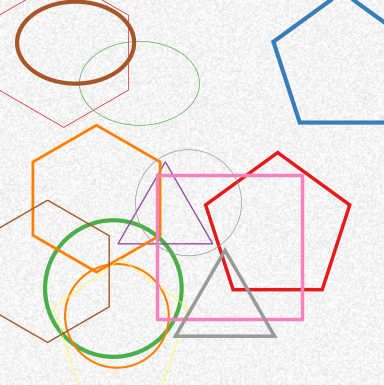[{"shape": "pentagon", "thickness": 2.5, "radius": 0.98, "center": [0.721, 0.407]}, {"shape": "hexagon", "thickness": 0.5, "radius": 0.97, "center": [0.166, 0.863]}, {"shape": "pentagon", "thickness": 3, "radius": 0.94, "center": [0.889, 0.834]}, {"shape": "oval", "thickness": 0.5, "radius": 0.78, "center": [0.362, 0.784]}, {"shape": "circle", "thickness": 3, "radius": 0.89, "center": [0.294, 0.251]}, {"shape": "triangle", "thickness": 1, "radius": 0.71, "center": [0.429, 0.438]}, {"shape": "circle", "thickness": 1.5, "radius": 0.67, "center": [0.304, 0.18]}, {"shape": "hexagon", "thickness": 2, "radius": 0.95, "center": [0.251, 0.484]}, {"shape": "pentagon", "thickness": 0.5, "radius": 0.92, "center": [0.314, 0.144]}, {"shape": "oval", "thickness": 3, "radius": 0.76, "center": [0.196, 0.889]}, {"shape": "hexagon", "thickness": 1, "radius": 0.92, "center": [0.124, 0.295]}, {"shape": "square", "thickness": 2.5, "radius": 0.94, "center": [0.596, 0.358]}, {"shape": "triangle", "thickness": 2.5, "radius": 0.74, "center": [0.584, 0.201]}, {"shape": "circle", "thickness": 0.5, "radius": 0.69, "center": [0.49, 0.473]}]